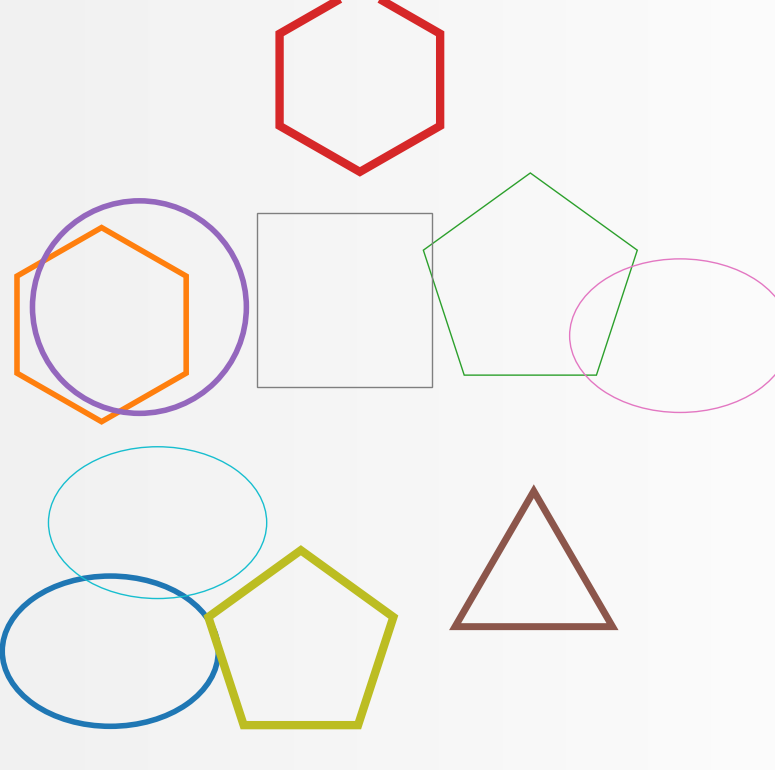[{"shape": "oval", "thickness": 2, "radius": 0.7, "center": [0.142, 0.154]}, {"shape": "hexagon", "thickness": 2, "radius": 0.63, "center": [0.131, 0.578]}, {"shape": "pentagon", "thickness": 0.5, "radius": 0.73, "center": [0.684, 0.63]}, {"shape": "hexagon", "thickness": 3, "radius": 0.6, "center": [0.464, 0.896]}, {"shape": "circle", "thickness": 2, "radius": 0.69, "center": [0.18, 0.601]}, {"shape": "triangle", "thickness": 2.5, "radius": 0.59, "center": [0.689, 0.245]}, {"shape": "oval", "thickness": 0.5, "radius": 0.71, "center": [0.877, 0.564]}, {"shape": "square", "thickness": 0.5, "radius": 0.56, "center": [0.444, 0.611]}, {"shape": "pentagon", "thickness": 3, "radius": 0.63, "center": [0.388, 0.16]}, {"shape": "oval", "thickness": 0.5, "radius": 0.7, "center": [0.203, 0.321]}]